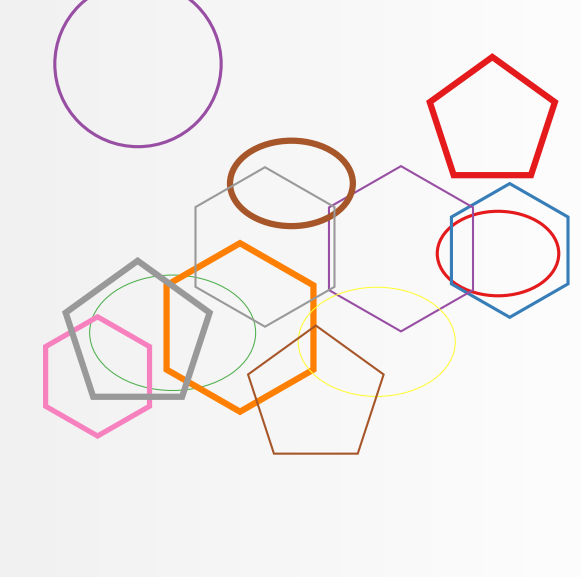[{"shape": "oval", "thickness": 1.5, "radius": 0.52, "center": [0.857, 0.56]}, {"shape": "pentagon", "thickness": 3, "radius": 0.57, "center": [0.847, 0.787]}, {"shape": "hexagon", "thickness": 1.5, "radius": 0.58, "center": [0.877, 0.565]}, {"shape": "oval", "thickness": 0.5, "radius": 0.71, "center": [0.297, 0.423]}, {"shape": "circle", "thickness": 1.5, "radius": 0.72, "center": [0.237, 0.888]}, {"shape": "hexagon", "thickness": 1, "radius": 0.72, "center": [0.69, 0.568]}, {"shape": "hexagon", "thickness": 3, "radius": 0.73, "center": [0.413, 0.432]}, {"shape": "oval", "thickness": 0.5, "radius": 0.68, "center": [0.648, 0.407]}, {"shape": "oval", "thickness": 3, "radius": 0.53, "center": [0.501, 0.682]}, {"shape": "pentagon", "thickness": 1, "radius": 0.61, "center": [0.543, 0.313]}, {"shape": "hexagon", "thickness": 2.5, "radius": 0.52, "center": [0.168, 0.347]}, {"shape": "pentagon", "thickness": 3, "radius": 0.65, "center": [0.237, 0.417]}, {"shape": "hexagon", "thickness": 1, "radius": 0.69, "center": [0.456, 0.571]}]